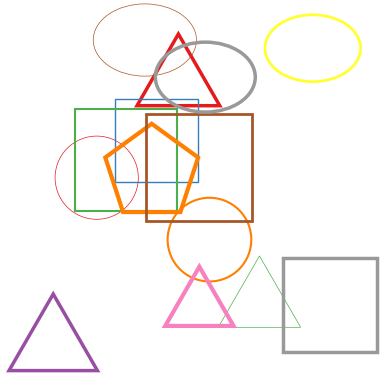[{"shape": "triangle", "thickness": 2.5, "radius": 0.62, "center": [0.463, 0.788]}, {"shape": "circle", "thickness": 0.5, "radius": 0.54, "center": [0.251, 0.538]}, {"shape": "square", "thickness": 1, "radius": 0.54, "center": [0.407, 0.636]}, {"shape": "square", "thickness": 1.5, "radius": 0.66, "center": [0.327, 0.584]}, {"shape": "triangle", "thickness": 0.5, "radius": 0.62, "center": [0.674, 0.212]}, {"shape": "triangle", "thickness": 2.5, "radius": 0.66, "center": [0.138, 0.104]}, {"shape": "circle", "thickness": 1.5, "radius": 0.54, "center": [0.544, 0.378]}, {"shape": "pentagon", "thickness": 3, "radius": 0.63, "center": [0.394, 0.552]}, {"shape": "oval", "thickness": 2, "radius": 0.62, "center": [0.812, 0.875]}, {"shape": "square", "thickness": 2, "radius": 0.69, "center": [0.517, 0.565]}, {"shape": "oval", "thickness": 0.5, "radius": 0.67, "center": [0.376, 0.896]}, {"shape": "triangle", "thickness": 3, "radius": 0.51, "center": [0.518, 0.205]}, {"shape": "oval", "thickness": 2.5, "radius": 0.65, "center": [0.533, 0.8]}, {"shape": "square", "thickness": 2.5, "radius": 0.61, "center": [0.857, 0.208]}]